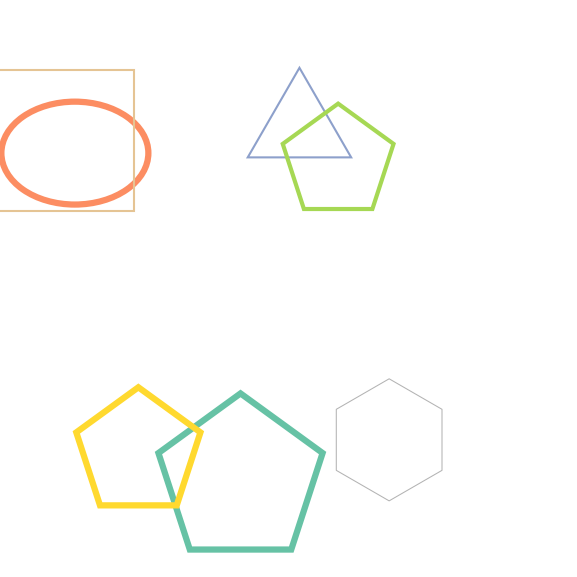[{"shape": "pentagon", "thickness": 3, "radius": 0.75, "center": [0.416, 0.168]}, {"shape": "oval", "thickness": 3, "radius": 0.64, "center": [0.13, 0.734]}, {"shape": "triangle", "thickness": 1, "radius": 0.52, "center": [0.519, 0.778]}, {"shape": "pentagon", "thickness": 2, "radius": 0.5, "center": [0.586, 0.719]}, {"shape": "pentagon", "thickness": 3, "radius": 0.57, "center": [0.24, 0.215]}, {"shape": "square", "thickness": 1, "radius": 0.61, "center": [0.11, 0.756]}, {"shape": "hexagon", "thickness": 0.5, "radius": 0.53, "center": [0.674, 0.238]}]